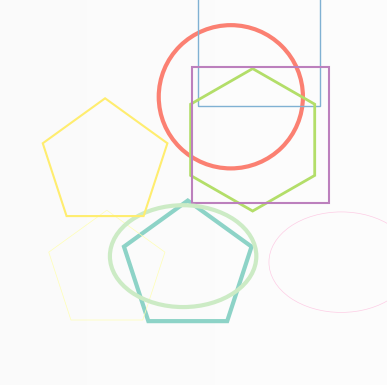[{"shape": "pentagon", "thickness": 3, "radius": 0.87, "center": [0.485, 0.306]}, {"shape": "pentagon", "thickness": 0.5, "radius": 0.79, "center": [0.276, 0.296]}, {"shape": "circle", "thickness": 3, "radius": 0.93, "center": [0.596, 0.749]}, {"shape": "square", "thickness": 1, "radius": 0.79, "center": [0.669, 0.882]}, {"shape": "hexagon", "thickness": 2, "radius": 0.92, "center": [0.652, 0.637]}, {"shape": "oval", "thickness": 0.5, "radius": 0.93, "center": [0.881, 0.319]}, {"shape": "square", "thickness": 1.5, "radius": 0.88, "center": [0.671, 0.65]}, {"shape": "oval", "thickness": 3, "radius": 0.94, "center": [0.473, 0.335]}, {"shape": "pentagon", "thickness": 1.5, "radius": 0.85, "center": [0.271, 0.576]}]